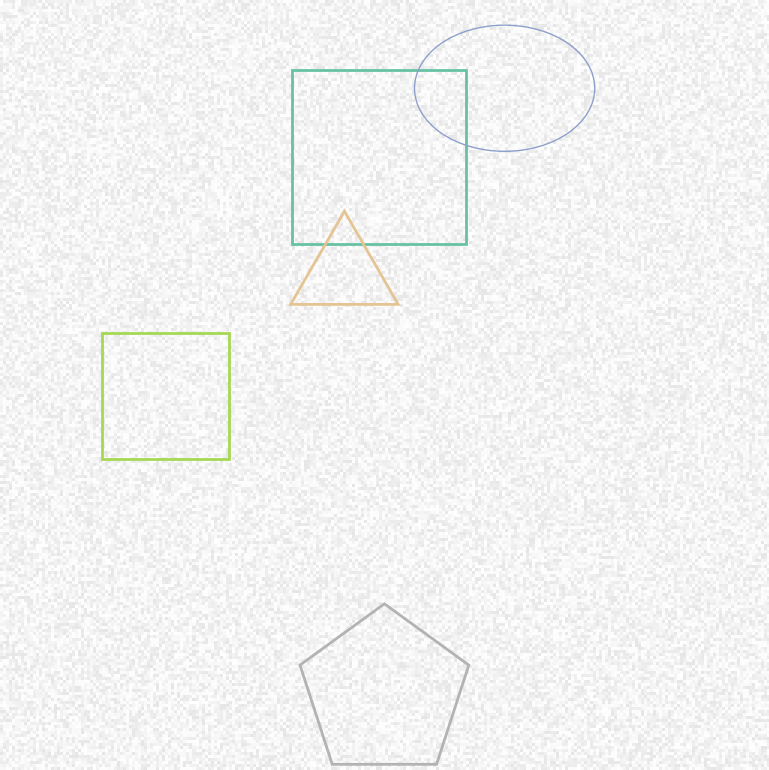[{"shape": "square", "thickness": 1, "radius": 0.56, "center": [0.492, 0.796]}, {"shape": "oval", "thickness": 0.5, "radius": 0.59, "center": [0.655, 0.885]}, {"shape": "square", "thickness": 1, "radius": 0.41, "center": [0.215, 0.486]}, {"shape": "triangle", "thickness": 1, "radius": 0.4, "center": [0.447, 0.645]}, {"shape": "pentagon", "thickness": 1, "radius": 0.58, "center": [0.499, 0.101]}]